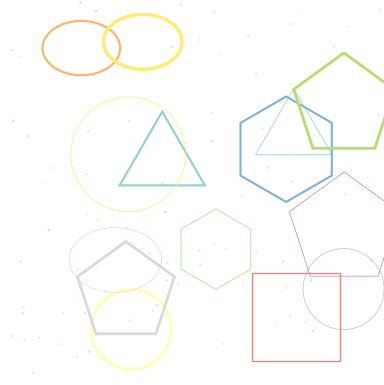[{"shape": "triangle", "thickness": 1.5, "radius": 0.64, "center": [0.421, 0.582]}, {"shape": "triangle", "thickness": 0.5, "radius": 0.57, "center": [0.763, 0.655]}, {"shape": "circle", "thickness": 2, "radius": 0.52, "center": [0.341, 0.145]}, {"shape": "circle", "thickness": 0.5, "radius": 0.53, "center": [0.892, 0.249]}, {"shape": "square", "thickness": 1, "radius": 0.57, "center": [0.768, 0.177]}, {"shape": "hexagon", "thickness": 1.5, "radius": 0.68, "center": [0.743, 0.612]}, {"shape": "oval", "thickness": 1.5, "radius": 0.5, "center": [0.211, 0.875]}, {"shape": "pentagon", "thickness": 2, "radius": 0.68, "center": [0.893, 0.726]}, {"shape": "oval", "thickness": 0.5, "radius": 0.6, "center": [0.3, 0.325]}, {"shape": "pentagon", "thickness": 2, "radius": 0.66, "center": [0.327, 0.24]}, {"shape": "pentagon", "thickness": 0.5, "radius": 0.75, "center": [0.894, 0.404]}, {"shape": "hexagon", "thickness": 1, "radius": 0.52, "center": [0.561, 0.353]}, {"shape": "oval", "thickness": 2.5, "radius": 0.51, "center": [0.371, 0.891]}, {"shape": "circle", "thickness": 0.5, "radius": 0.74, "center": [0.333, 0.599]}]